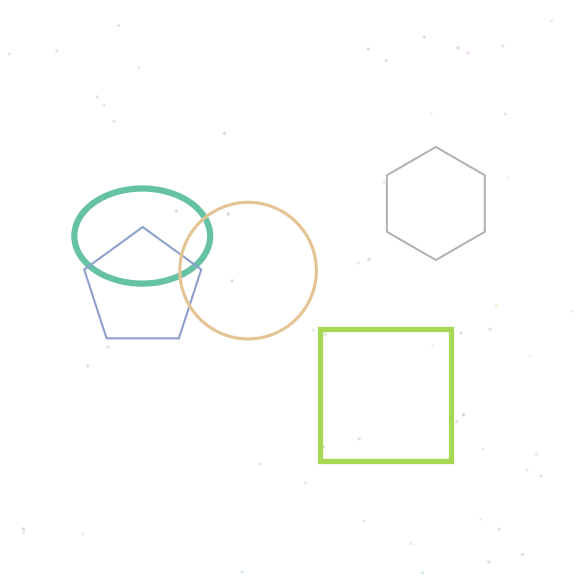[{"shape": "oval", "thickness": 3, "radius": 0.59, "center": [0.246, 0.59]}, {"shape": "pentagon", "thickness": 1, "radius": 0.53, "center": [0.247, 0.499]}, {"shape": "square", "thickness": 2.5, "radius": 0.57, "center": [0.667, 0.315]}, {"shape": "circle", "thickness": 1.5, "radius": 0.59, "center": [0.43, 0.531]}, {"shape": "hexagon", "thickness": 1, "radius": 0.49, "center": [0.755, 0.647]}]